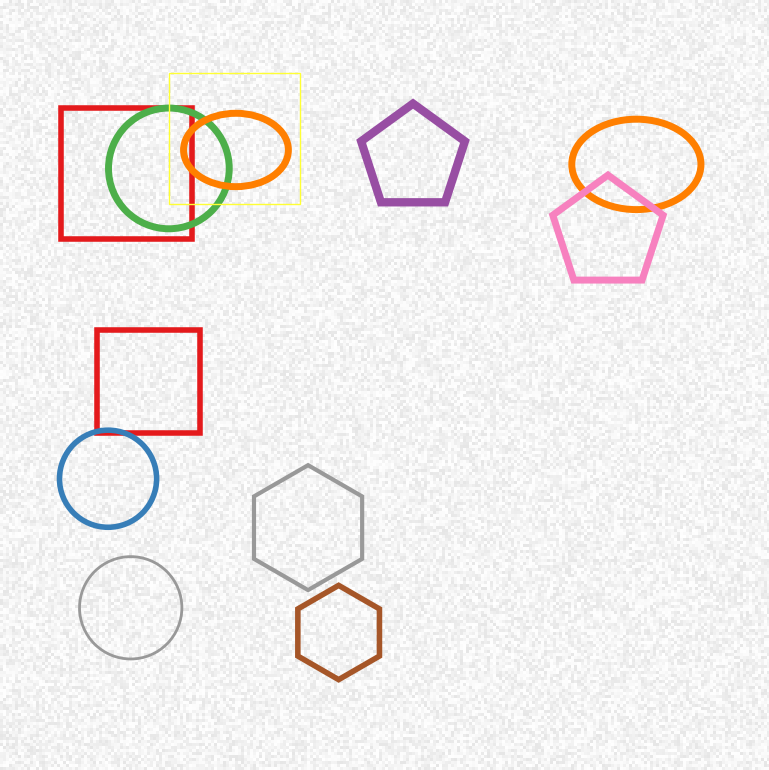[{"shape": "square", "thickness": 2, "radius": 0.34, "center": [0.193, 0.505]}, {"shape": "square", "thickness": 2, "radius": 0.42, "center": [0.164, 0.775]}, {"shape": "circle", "thickness": 2, "radius": 0.32, "center": [0.14, 0.378]}, {"shape": "circle", "thickness": 2.5, "radius": 0.39, "center": [0.219, 0.781]}, {"shape": "pentagon", "thickness": 3, "radius": 0.35, "center": [0.536, 0.795]}, {"shape": "oval", "thickness": 2.5, "radius": 0.42, "center": [0.826, 0.786]}, {"shape": "oval", "thickness": 2.5, "radius": 0.34, "center": [0.306, 0.805]}, {"shape": "square", "thickness": 0.5, "radius": 0.43, "center": [0.305, 0.82]}, {"shape": "hexagon", "thickness": 2, "radius": 0.31, "center": [0.44, 0.179]}, {"shape": "pentagon", "thickness": 2.5, "radius": 0.38, "center": [0.79, 0.697]}, {"shape": "hexagon", "thickness": 1.5, "radius": 0.41, "center": [0.4, 0.315]}, {"shape": "circle", "thickness": 1, "radius": 0.33, "center": [0.17, 0.211]}]